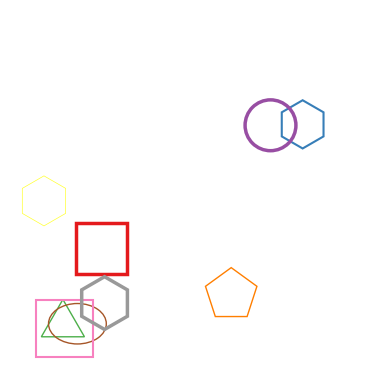[{"shape": "square", "thickness": 2.5, "radius": 0.33, "center": [0.263, 0.356]}, {"shape": "hexagon", "thickness": 1.5, "radius": 0.31, "center": [0.786, 0.677]}, {"shape": "triangle", "thickness": 1, "radius": 0.32, "center": [0.163, 0.158]}, {"shape": "circle", "thickness": 2.5, "radius": 0.33, "center": [0.703, 0.675]}, {"shape": "pentagon", "thickness": 1, "radius": 0.35, "center": [0.601, 0.235]}, {"shape": "hexagon", "thickness": 0.5, "radius": 0.32, "center": [0.114, 0.478]}, {"shape": "oval", "thickness": 1, "radius": 0.38, "center": [0.201, 0.159]}, {"shape": "square", "thickness": 1.5, "radius": 0.37, "center": [0.167, 0.147]}, {"shape": "hexagon", "thickness": 2.5, "radius": 0.34, "center": [0.272, 0.213]}]